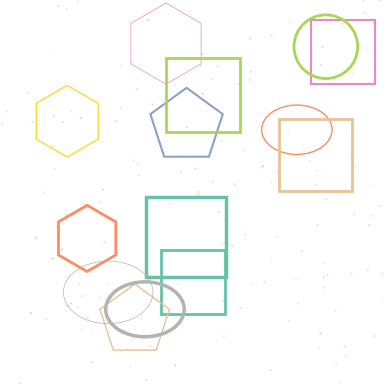[{"shape": "square", "thickness": 2.5, "radius": 0.52, "center": [0.483, 0.384]}, {"shape": "square", "thickness": 2, "radius": 0.42, "center": [0.501, 0.267]}, {"shape": "oval", "thickness": 1, "radius": 0.46, "center": [0.771, 0.663]}, {"shape": "hexagon", "thickness": 2, "radius": 0.43, "center": [0.226, 0.381]}, {"shape": "pentagon", "thickness": 1.5, "radius": 0.49, "center": [0.485, 0.673]}, {"shape": "hexagon", "thickness": 0.5, "radius": 0.53, "center": [0.431, 0.887]}, {"shape": "square", "thickness": 1.5, "radius": 0.42, "center": [0.892, 0.866]}, {"shape": "square", "thickness": 2, "radius": 0.48, "center": [0.528, 0.753]}, {"shape": "circle", "thickness": 2, "radius": 0.41, "center": [0.846, 0.879]}, {"shape": "hexagon", "thickness": 1, "radius": 0.46, "center": [0.175, 0.685]}, {"shape": "pentagon", "thickness": 1, "radius": 0.47, "center": [0.35, 0.167]}, {"shape": "square", "thickness": 2, "radius": 0.47, "center": [0.819, 0.597]}, {"shape": "oval", "thickness": 2.5, "radius": 0.51, "center": [0.377, 0.197]}, {"shape": "oval", "thickness": 0.5, "radius": 0.58, "center": [0.281, 0.241]}]